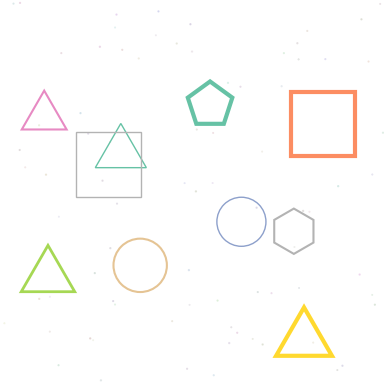[{"shape": "triangle", "thickness": 1, "radius": 0.38, "center": [0.314, 0.603]}, {"shape": "pentagon", "thickness": 3, "radius": 0.3, "center": [0.546, 0.728]}, {"shape": "square", "thickness": 3, "radius": 0.42, "center": [0.839, 0.677]}, {"shape": "circle", "thickness": 1, "radius": 0.32, "center": [0.627, 0.424]}, {"shape": "triangle", "thickness": 1.5, "radius": 0.34, "center": [0.115, 0.697]}, {"shape": "triangle", "thickness": 2, "radius": 0.4, "center": [0.125, 0.282]}, {"shape": "triangle", "thickness": 3, "radius": 0.42, "center": [0.79, 0.118]}, {"shape": "circle", "thickness": 1.5, "radius": 0.35, "center": [0.364, 0.311]}, {"shape": "hexagon", "thickness": 1.5, "radius": 0.29, "center": [0.763, 0.399]}, {"shape": "square", "thickness": 1, "radius": 0.42, "center": [0.282, 0.572]}]